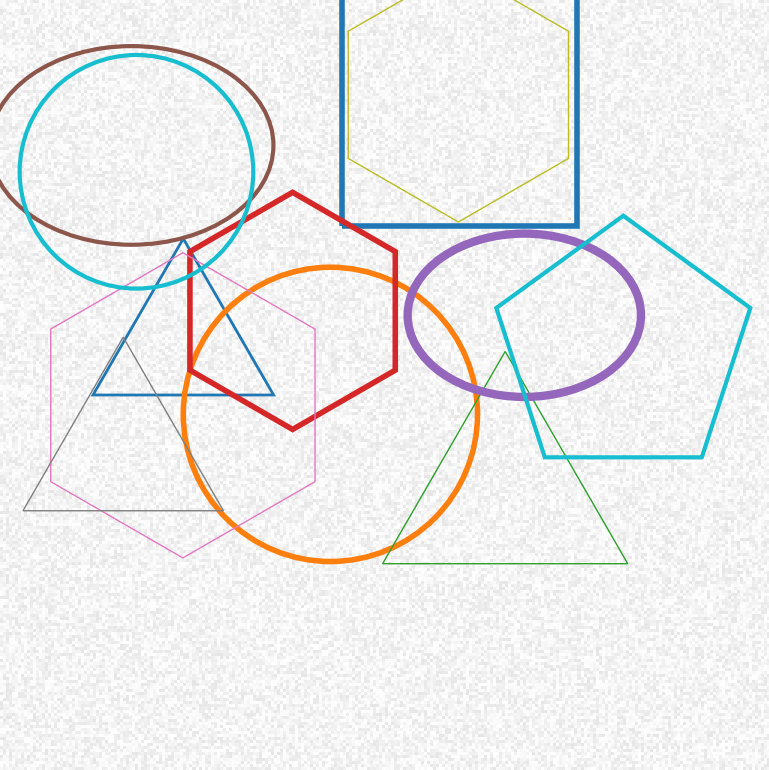[{"shape": "square", "thickness": 2, "radius": 0.76, "center": [0.597, 0.859]}, {"shape": "triangle", "thickness": 1, "radius": 0.68, "center": [0.238, 0.555]}, {"shape": "circle", "thickness": 2, "radius": 0.96, "center": [0.429, 0.462]}, {"shape": "triangle", "thickness": 0.5, "radius": 0.92, "center": [0.656, 0.36]}, {"shape": "hexagon", "thickness": 2, "radius": 0.77, "center": [0.38, 0.596]}, {"shape": "oval", "thickness": 3, "radius": 0.76, "center": [0.681, 0.591]}, {"shape": "oval", "thickness": 1.5, "radius": 0.92, "center": [0.171, 0.811]}, {"shape": "hexagon", "thickness": 0.5, "radius": 0.99, "center": [0.238, 0.474]}, {"shape": "triangle", "thickness": 0.5, "radius": 0.75, "center": [0.16, 0.412]}, {"shape": "hexagon", "thickness": 0.5, "radius": 0.83, "center": [0.595, 0.877]}, {"shape": "circle", "thickness": 1.5, "radius": 0.76, "center": [0.177, 0.777]}, {"shape": "pentagon", "thickness": 1.5, "radius": 0.87, "center": [0.81, 0.546]}]